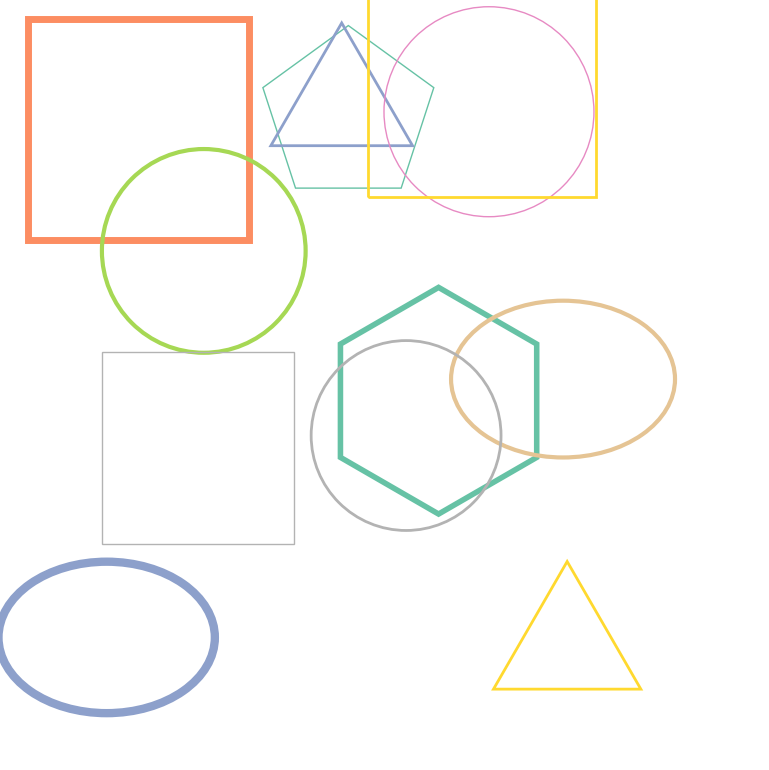[{"shape": "pentagon", "thickness": 0.5, "radius": 0.58, "center": [0.452, 0.85]}, {"shape": "hexagon", "thickness": 2, "radius": 0.74, "center": [0.57, 0.48]}, {"shape": "square", "thickness": 2.5, "radius": 0.72, "center": [0.18, 0.832]}, {"shape": "triangle", "thickness": 1, "radius": 0.53, "center": [0.444, 0.864]}, {"shape": "oval", "thickness": 3, "radius": 0.7, "center": [0.139, 0.172]}, {"shape": "circle", "thickness": 0.5, "radius": 0.68, "center": [0.635, 0.855]}, {"shape": "circle", "thickness": 1.5, "radius": 0.66, "center": [0.265, 0.674]}, {"shape": "triangle", "thickness": 1, "radius": 0.55, "center": [0.737, 0.16]}, {"shape": "square", "thickness": 1, "radius": 0.74, "center": [0.626, 0.892]}, {"shape": "oval", "thickness": 1.5, "radius": 0.73, "center": [0.731, 0.508]}, {"shape": "circle", "thickness": 1, "radius": 0.62, "center": [0.527, 0.434]}, {"shape": "square", "thickness": 0.5, "radius": 0.62, "center": [0.257, 0.418]}]